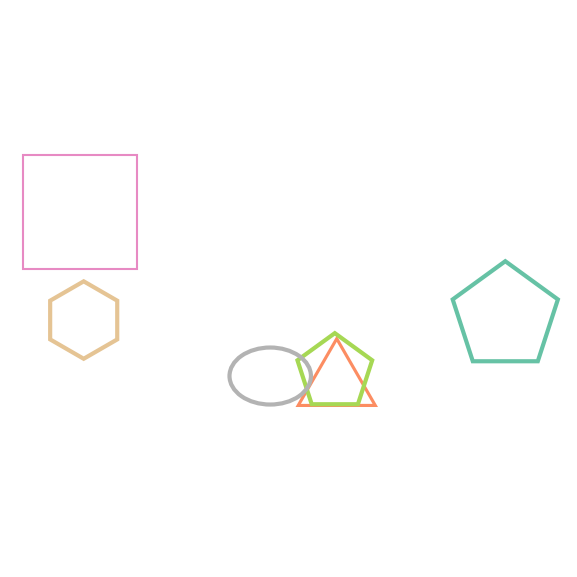[{"shape": "pentagon", "thickness": 2, "radius": 0.48, "center": [0.875, 0.451]}, {"shape": "triangle", "thickness": 1.5, "radius": 0.39, "center": [0.583, 0.336]}, {"shape": "square", "thickness": 1, "radius": 0.49, "center": [0.138, 0.633]}, {"shape": "pentagon", "thickness": 2, "radius": 0.34, "center": [0.58, 0.354]}, {"shape": "hexagon", "thickness": 2, "radius": 0.34, "center": [0.145, 0.445]}, {"shape": "oval", "thickness": 2, "radius": 0.35, "center": [0.468, 0.348]}]